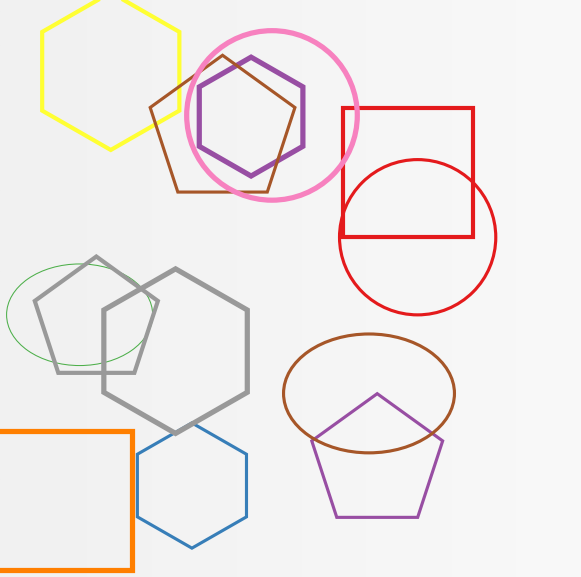[{"shape": "square", "thickness": 2, "radius": 0.56, "center": [0.702, 0.701]}, {"shape": "circle", "thickness": 1.5, "radius": 0.67, "center": [0.719, 0.588]}, {"shape": "hexagon", "thickness": 1.5, "radius": 0.54, "center": [0.33, 0.158]}, {"shape": "oval", "thickness": 0.5, "radius": 0.63, "center": [0.137, 0.454]}, {"shape": "pentagon", "thickness": 1.5, "radius": 0.59, "center": [0.649, 0.199]}, {"shape": "hexagon", "thickness": 2.5, "radius": 0.51, "center": [0.432, 0.797]}, {"shape": "square", "thickness": 2.5, "radius": 0.6, "center": [0.107, 0.133]}, {"shape": "hexagon", "thickness": 2, "radius": 0.68, "center": [0.191, 0.876]}, {"shape": "pentagon", "thickness": 1.5, "radius": 0.65, "center": [0.383, 0.772]}, {"shape": "oval", "thickness": 1.5, "radius": 0.74, "center": [0.635, 0.318]}, {"shape": "circle", "thickness": 2.5, "radius": 0.73, "center": [0.468, 0.799]}, {"shape": "hexagon", "thickness": 2.5, "radius": 0.71, "center": [0.302, 0.391]}, {"shape": "pentagon", "thickness": 2, "radius": 0.56, "center": [0.166, 0.444]}]